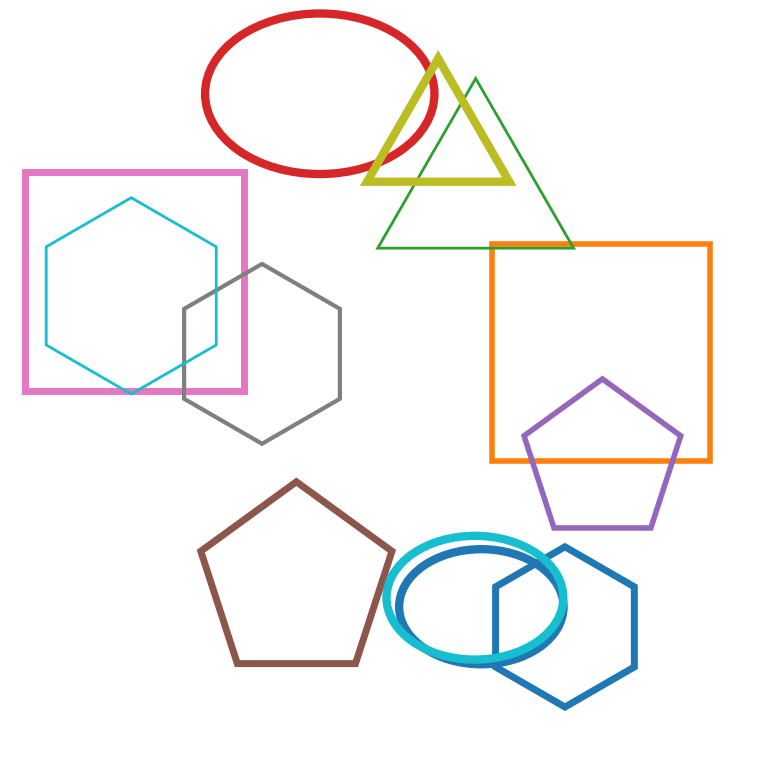[{"shape": "oval", "thickness": 3, "radius": 0.53, "center": [0.625, 0.212]}, {"shape": "hexagon", "thickness": 2.5, "radius": 0.52, "center": [0.734, 0.186]}, {"shape": "square", "thickness": 2, "radius": 0.71, "center": [0.781, 0.542]}, {"shape": "triangle", "thickness": 1, "radius": 0.73, "center": [0.618, 0.751]}, {"shape": "oval", "thickness": 3, "radius": 0.74, "center": [0.415, 0.878]}, {"shape": "pentagon", "thickness": 2, "radius": 0.53, "center": [0.782, 0.401]}, {"shape": "pentagon", "thickness": 2.5, "radius": 0.65, "center": [0.385, 0.244]}, {"shape": "square", "thickness": 2.5, "radius": 0.71, "center": [0.174, 0.635]}, {"shape": "hexagon", "thickness": 1.5, "radius": 0.58, "center": [0.34, 0.54]}, {"shape": "triangle", "thickness": 3, "radius": 0.53, "center": [0.569, 0.817]}, {"shape": "oval", "thickness": 3, "radius": 0.57, "center": [0.617, 0.224]}, {"shape": "hexagon", "thickness": 1, "radius": 0.64, "center": [0.17, 0.616]}]